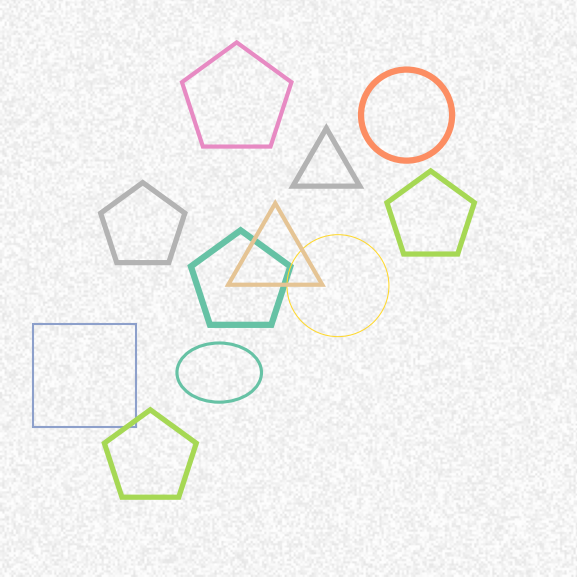[{"shape": "pentagon", "thickness": 3, "radius": 0.45, "center": [0.417, 0.51]}, {"shape": "oval", "thickness": 1.5, "radius": 0.37, "center": [0.38, 0.354]}, {"shape": "circle", "thickness": 3, "radius": 0.39, "center": [0.704, 0.8]}, {"shape": "square", "thickness": 1, "radius": 0.45, "center": [0.147, 0.348]}, {"shape": "pentagon", "thickness": 2, "radius": 0.5, "center": [0.41, 0.826]}, {"shape": "pentagon", "thickness": 2.5, "radius": 0.42, "center": [0.26, 0.206]}, {"shape": "pentagon", "thickness": 2.5, "radius": 0.4, "center": [0.746, 0.624]}, {"shape": "circle", "thickness": 0.5, "radius": 0.44, "center": [0.585, 0.504]}, {"shape": "triangle", "thickness": 2, "radius": 0.47, "center": [0.477, 0.553]}, {"shape": "triangle", "thickness": 2.5, "radius": 0.33, "center": [0.565, 0.71]}, {"shape": "pentagon", "thickness": 2.5, "radius": 0.38, "center": [0.247, 0.606]}]